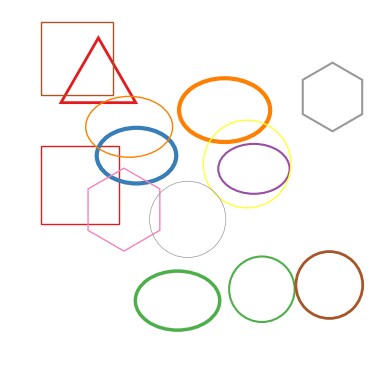[{"shape": "square", "thickness": 1, "radius": 0.51, "center": [0.208, 0.519]}, {"shape": "triangle", "thickness": 2, "radius": 0.56, "center": [0.255, 0.789]}, {"shape": "oval", "thickness": 3, "radius": 0.52, "center": [0.355, 0.596]}, {"shape": "oval", "thickness": 2.5, "radius": 0.55, "center": [0.461, 0.219]}, {"shape": "circle", "thickness": 1.5, "radius": 0.43, "center": [0.68, 0.249]}, {"shape": "oval", "thickness": 1.5, "radius": 0.46, "center": [0.66, 0.561]}, {"shape": "oval", "thickness": 1, "radius": 0.56, "center": [0.335, 0.671]}, {"shape": "oval", "thickness": 3, "radius": 0.59, "center": [0.583, 0.714]}, {"shape": "circle", "thickness": 1, "radius": 0.57, "center": [0.642, 0.574]}, {"shape": "circle", "thickness": 2, "radius": 0.43, "center": [0.855, 0.26]}, {"shape": "square", "thickness": 1, "radius": 0.47, "center": [0.199, 0.848]}, {"shape": "hexagon", "thickness": 1, "radius": 0.54, "center": [0.322, 0.455]}, {"shape": "circle", "thickness": 0.5, "radius": 0.5, "center": [0.488, 0.43]}, {"shape": "hexagon", "thickness": 1.5, "radius": 0.45, "center": [0.864, 0.748]}]